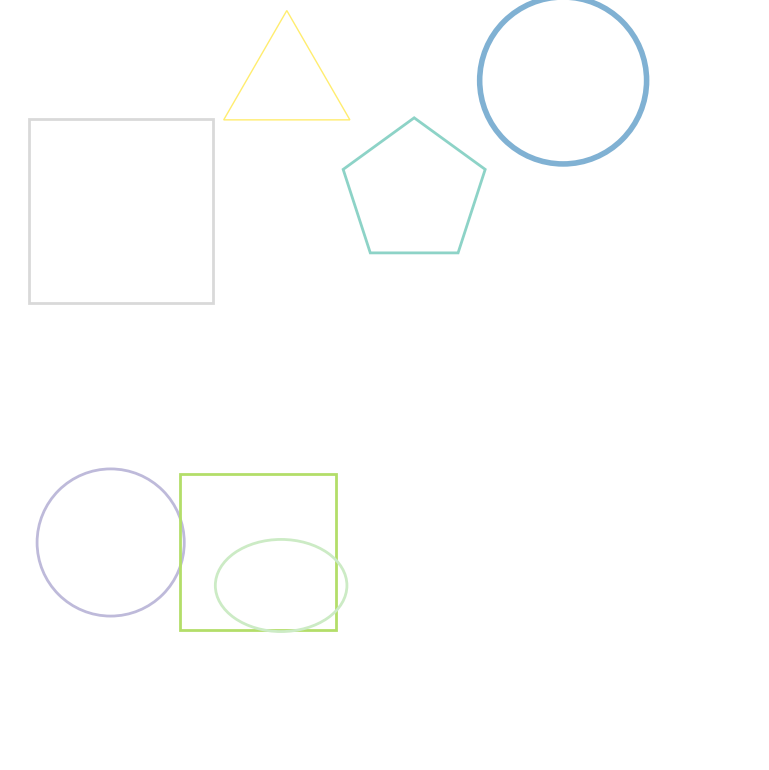[{"shape": "pentagon", "thickness": 1, "radius": 0.48, "center": [0.538, 0.75]}, {"shape": "circle", "thickness": 1, "radius": 0.48, "center": [0.144, 0.295]}, {"shape": "circle", "thickness": 2, "radius": 0.54, "center": [0.731, 0.895]}, {"shape": "square", "thickness": 1, "radius": 0.5, "center": [0.335, 0.283]}, {"shape": "square", "thickness": 1, "radius": 0.6, "center": [0.157, 0.726]}, {"shape": "oval", "thickness": 1, "radius": 0.43, "center": [0.365, 0.24]}, {"shape": "triangle", "thickness": 0.5, "radius": 0.47, "center": [0.372, 0.892]}]